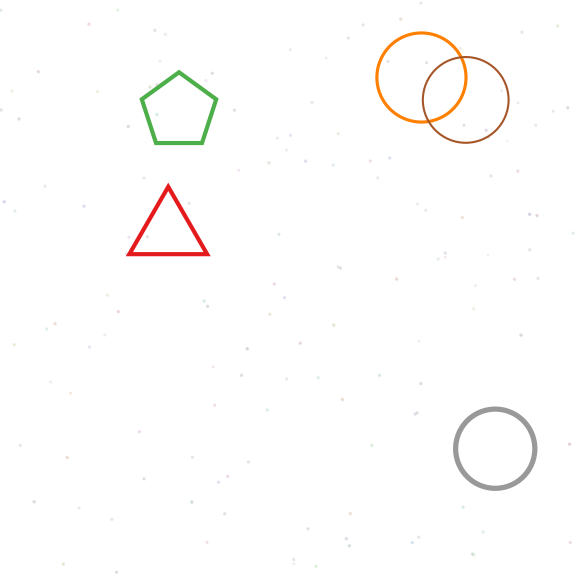[{"shape": "triangle", "thickness": 2, "radius": 0.39, "center": [0.291, 0.598]}, {"shape": "pentagon", "thickness": 2, "radius": 0.34, "center": [0.31, 0.806]}, {"shape": "circle", "thickness": 1.5, "radius": 0.39, "center": [0.73, 0.865]}, {"shape": "circle", "thickness": 1, "radius": 0.37, "center": [0.806, 0.826]}, {"shape": "circle", "thickness": 2.5, "radius": 0.34, "center": [0.858, 0.222]}]